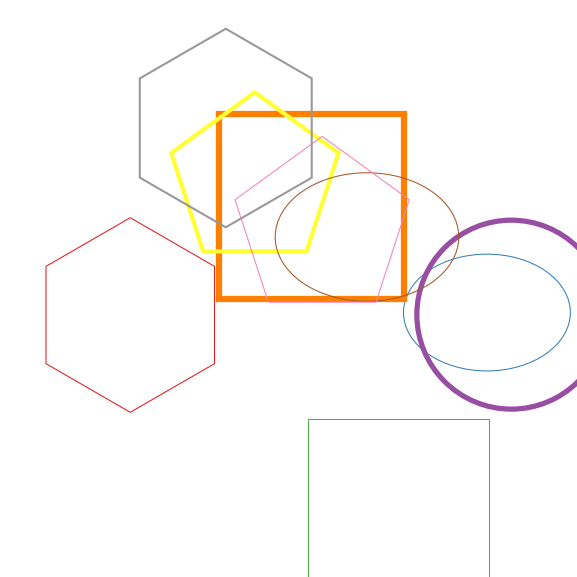[{"shape": "hexagon", "thickness": 0.5, "radius": 0.84, "center": [0.226, 0.454]}, {"shape": "oval", "thickness": 0.5, "radius": 0.72, "center": [0.843, 0.458]}, {"shape": "square", "thickness": 0.5, "radius": 0.78, "center": [0.69, 0.118]}, {"shape": "circle", "thickness": 2.5, "radius": 0.82, "center": [0.885, 0.454]}, {"shape": "square", "thickness": 3, "radius": 0.8, "center": [0.54, 0.641]}, {"shape": "pentagon", "thickness": 2, "radius": 0.76, "center": [0.441, 0.687]}, {"shape": "oval", "thickness": 0.5, "radius": 0.79, "center": [0.635, 0.589]}, {"shape": "pentagon", "thickness": 0.5, "radius": 0.79, "center": [0.558, 0.604]}, {"shape": "hexagon", "thickness": 1, "radius": 0.86, "center": [0.391, 0.777]}]